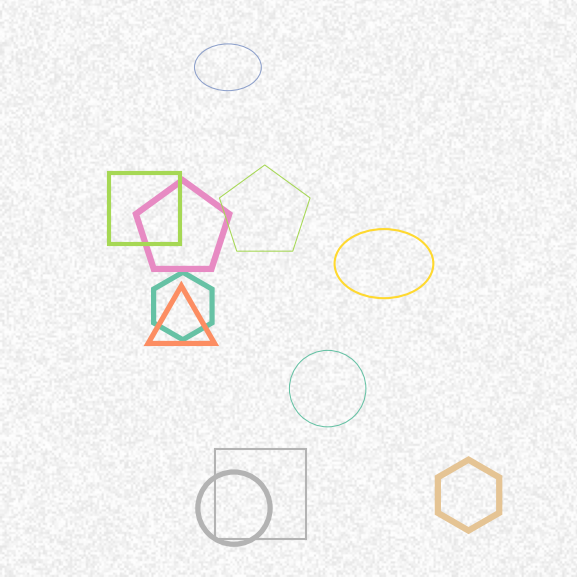[{"shape": "circle", "thickness": 0.5, "radius": 0.33, "center": [0.567, 0.326]}, {"shape": "hexagon", "thickness": 2.5, "radius": 0.29, "center": [0.317, 0.469]}, {"shape": "triangle", "thickness": 2.5, "radius": 0.33, "center": [0.314, 0.438]}, {"shape": "oval", "thickness": 0.5, "radius": 0.29, "center": [0.395, 0.883]}, {"shape": "pentagon", "thickness": 3, "radius": 0.43, "center": [0.316, 0.602]}, {"shape": "pentagon", "thickness": 0.5, "radius": 0.41, "center": [0.458, 0.631]}, {"shape": "square", "thickness": 2, "radius": 0.31, "center": [0.25, 0.638]}, {"shape": "oval", "thickness": 1, "radius": 0.43, "center": [0.665, 0.543]}, {"shape": "hexagon", "thickness": 3, "radius": 0.31, "center": [0.811, 0.142]}, {"shape": "square", "thickness": 1, "radius": 0.39, "center": [0.451, 0.144]}, {"shape": "circle", "thickness": 2.5, "radius": 0.31, "center": [0.405, 0.119]}]